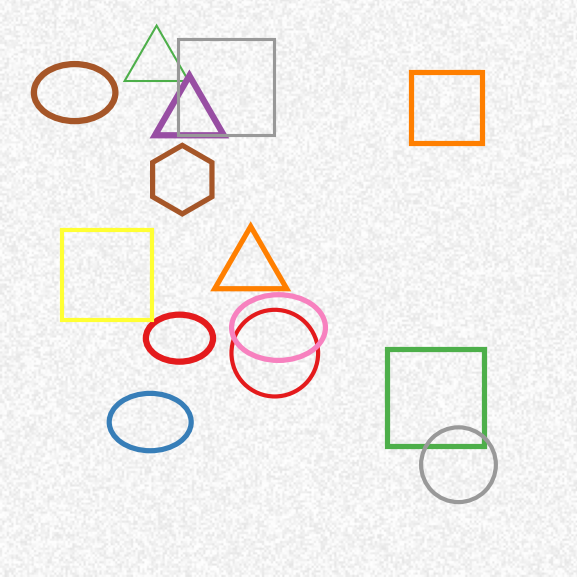[{"shape": "circle", "thickness": 2, "radius": 0.38, "center": [0.476, 0.388]}, {"shape": "oval", "thickness": 3, "radius": 0.29, "center": [0.311, 0.414]}, {"shape": "oval", "thickness": 2.5, "radius": 0.35, "center": [0.26, 0.268]}, {"shape": "triangle", "thickness": 1, "radius": 0.32, "center": [0.271, 0.891]}, {"shape": "square", "thickness": 2.5, "radius": 0.42, "center": [0.755, 0.311]}, {"shape": "triangle", "thickness": 3, "radius": 0.34, "center": [0.328, 0.799]}, {"shape": "triangle", "thickness": 2.5, "radius": 0.36, "center": [0.434, 0.535]}, {"shape": "square", "thickness": 2.5, "radius": 0.31, "center": [0.773, 0.813]}, {"shape": "square", "thickness": 2, "radius": 0.39, "center": [0.185, 0.523]}, {"shape": "oval", "thickness": 3, "radius": 0.35, "center": [0.129, 0.839]}, {"shape": "hexagon", "thickness": 2.5, "radius": 0.3, "center": [0.316, 0.688]}, {"shape": "oval", "thickness": 2.5, "radius": 0.41, "center": [0.482, 0.432]}, {"shape": "square", "thickness": 1.5, "radius": 0.42, "center": [0.391, 0.849]}, {"shape": "circle", "thickness": 2, "radius": 0.32, "center": [0.794, 0.194]}]